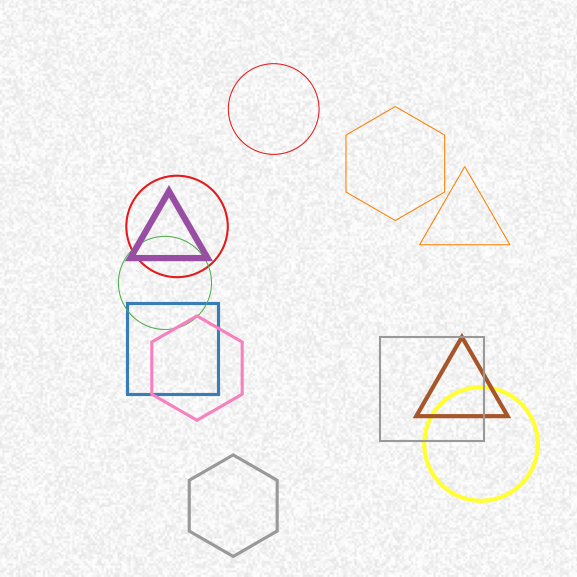[{"shape": "circle", "thickness": 1, "radius": 0.44, "center": [0.307, 0.607]}, {"shape": "circle", "thickness": 0.5, "radius": 0.39, "center": [0.474, 0.81]}, {"shape": "square", "thickness": 1.5, "radius": 0.39, "center": [0.299, 0.396]}, {"shape": "circle", "thickness": 0.5, "radius": 0.4, "center": [0.286, 0.509]}, {"shape": "triangle", "thickness": 3, "radius": 0.39, "center": [0.293, 0.591]}, {"shape": "hexagon", "thickness": 0.5, "radius": 0.49, "center": [0.685, 0.716]}, {"shape": "triangle", "thickness": 0.5, "radius": 0.45, "center": [0.805, 0.62]}, {"shape": "circle", "thickness": 2, "radius": 0.49, "center": [0.833, 0.23]}, {"shape": "triangle", "thickness": 2, "radius": 0.46, "center": [0.8, 0.324]}, {"shape": "hexagon", "thickness": 1.5, "radius": 0.45, "center": [0.341, 0.362]}, {"shape": "square", "thickness": 1, "radius": 0.45, "center": [0.749, 0.325]}, {"shape": "hexagon", "thickness": 1.5, "radius": 0.44, "center": [0.404, 0.124]}]